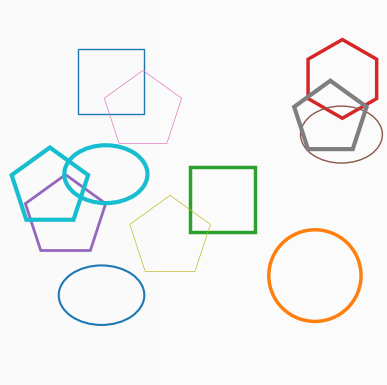[{"shape": "oval", "thickness": 1.5, "radius": 0.55, "center": [0.262, 0.233]}, {"shape": "square", "thickness": 1, "radius": 0.42, "center": [0.287, 0.788]}, {"shape": "circle", "thickness": 2.5, "radius": 0.6, "center": [0.813, 0.284]}, {"shape": "square", "thickness": 2.5, "radius": 0.42, "center": [0.575, 0.482]}, {"shape": "hexagon", "thickness": 2.5, "radius": 0.51, "center": [0.884, 0.795]}, {"shape": "pentagon", "thickness": 2, "radius": 0.54, "center": [0.169, 0.437]}, {"shape": "oval", "thickness": 1, "radius": 0.53, "center": [0.881, 0.65]}, {"shape": "pentagon", "thickness": 0.5, "radius": 0.52, "center": [0.369, 0.712]}, {"shape": "pentagon", "thickness": 3, "radius": 0.49, "center": [0.853, 0.692]}, {"shape": "pentagon", "thickness": 0.5, "radius": 0.55, "center": [0.439, 0.383]}, {"shape": "pentagon", "thickness": 3, "radius": 0.52, "center": [0.129, 0.513]}, {"shape": "oval", "thickness": 3, "radius": 0.54, "center": [0.273, 0.548]}]